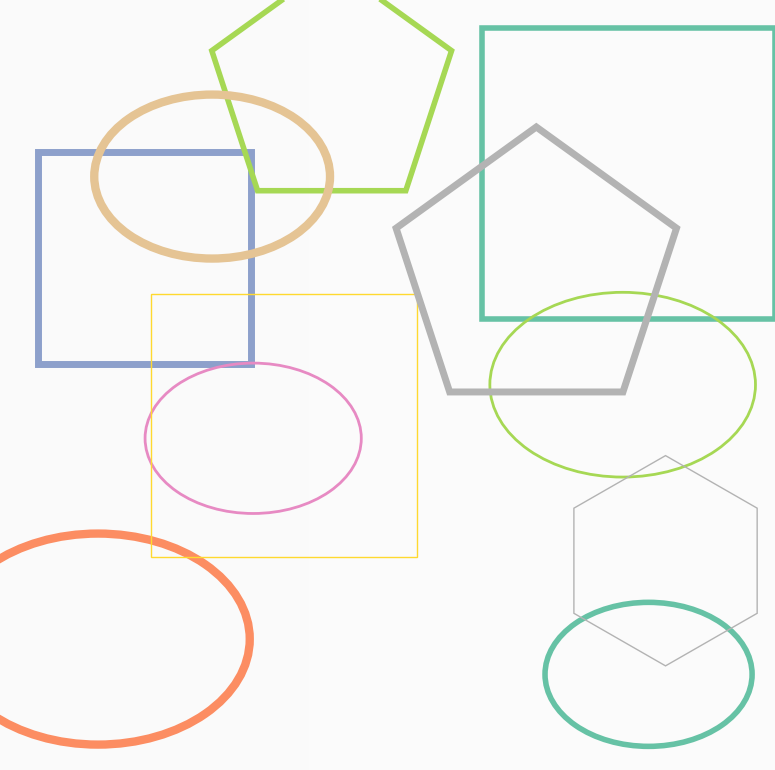[{"shape": "square", "thickness": 2, "radius": 0.94, "center": [0.811, 0.775]}, {"shape": "oval", "thickness": 2, "radius": 0.67, "center": [0.837, 0.124]}, {"shape": "oval", "thickness": 3, "radius": 0.98, "center": [0.127, 0.17]}, {"shape": "square", "thickness": 2.5, "radius": 0.69, "center": [0.187, 0.665]}, {"shape": "oval", "thickness": 1, "radius": 0.7, "center": [0.327, 0.431]}, {"shape": "pentagon", "thickness": 2, "radius": 0.81, "center": [0.428, 0.884]}, {"shape": "oval", "thickness": 1, "radius": 0.86, "center": [0.803, 0.5]}, {"shape": "square", "thickness": 0.5, "radius": 0.86, "center": [0.366, 0.447]}, {"shape": "oval", "thickness": 3, "radius": 0.76, "center": [0.274, 0.771]}, {"shape": "hexagon", "thickness": 0.5, "radius": 0.68, "center": [0.859, 0.272]}, {"shape": "pentagon", "thickness": 2.5, "radius": 0.95, "center": [0.692, 0.645]}]